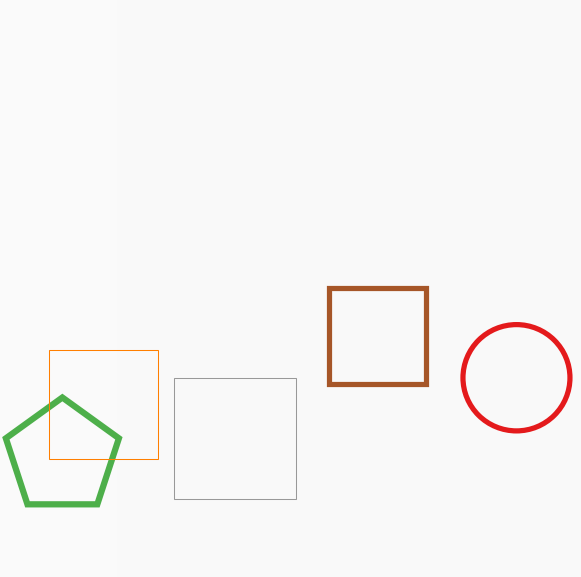[{"shape": "circle", "thickness": 2.5, "radius": 0.46, "center": [0.889, 0.345]}, {"shape": "pentagon", "thickness": 3, "radius": 0.51, "center": [0.107, 0.209]}, {"shape": "square", "thickness": 0.5, "radius": 0.47, "center": [0.178, 0.299]}, {"shape": "square", "thickness": 2.5, "radius": 0.42, "center": [0.65, 0.417]}, {"shape": "square", "thickness": 0.5, "radius": 0.52, "center": [0.404, 0.24]}]